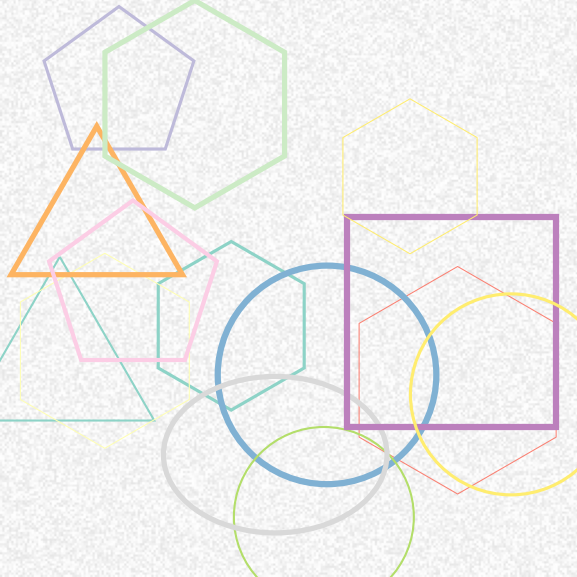[{"shape": "triangle", "thickness": 1, "radius": 0.94, "center": [0.104, 0.365]}, {"shape": "hexagon", "thickness": 1.5, "radius": 0.73, "center": [0.4, 0.435]}, {"shape": "hexagon", "thickness": 0.5, "radius": 0.84, "center": [0.182, 0.392]}, {"shape": "pentagon", "thickness": 1.5, "radius": 0.68, "center": [0.206, 0.851]}, {"shape": "hexagon", "thickness": 0.5, "radius": 0.98, "center": [0.792, 0.341]}, {"shape": "circle", "thickness": 3, "radius": 0.95, "center": [0.566, 0.35]}, {"shape": "triangle", "thickness": 2.5, "radius": 0.86, "center": [0.168, 0.609]}, {"shape": "circle", "thickness": 1, "radius": 0.78, "center": [0.561, 0.104]}, {"shape": "pentagon", "thickness": 2, "radius": 0.76, "center": [0.23, 0.499]}, {"shape": "oval", "thickness": 2.5, "radius": 0.97, "center": [0.477, 0.212]}, {"shape": "square", "thickness": 3, "radius": 0.91, "center": [0.782, 0.441]}, {"shape": "hexagon", "thickness": 2.5, "radius": 0.9, "center": [0.337, 0.819]}, {"shape": "hexagon", "thickness": 0.5, "radius": 0.67, "center": [0.71, 0.694]}, {"shape": "circle", "thickness": 1.5, "radius": 0.87, "center": [0.885, 0.316]}]